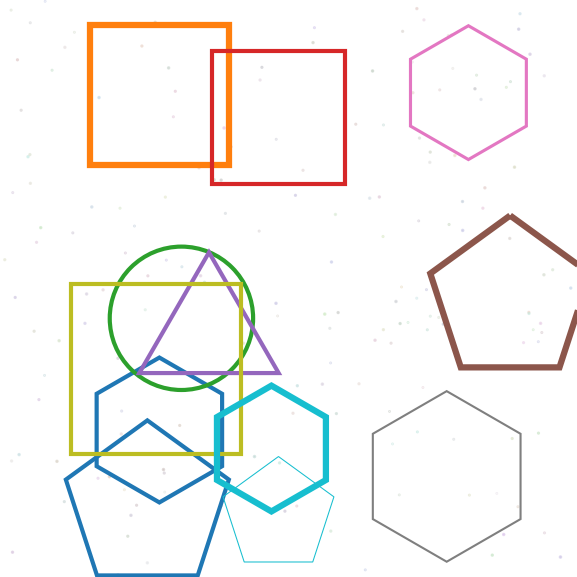[{"shape": "hexagon", "thickness": 2, "radius": 0.63, "center": [0.276, 0.255]}, {"shape": "pentagon", "thickness": 2, "radius": 0.74, "center": [0.255, 0.123]}, {"shape": "square", "thickness": 3, "radius": 0.61, "center": [0.276, 0.834]}, {"shape": "circle", "thickness": 2, "radius": 0.62, "center": [0.314, 0.448]}, {"shape": "square", "thickness": 2, "radius": 0.58, "center": [0.482, 0.795]}, {"shape": "triangle", "thickness": 2, "radius": 0.7, "center": [0.362, 0.423]}, {"shape": "pentagon", "thickness": 3, "radius": 0.73, "center": [0.883, 0.481]}, {"shape": "hexagon", "thickness": 1.5, "radius": 0.58, "center": [0.811, 0.839]}, {"shape": "hexagon", "thickness": 1, "radius": 0.74, "center": [0.773, 0.174]}, {"shape": "square", "thickness": 2, "radius": 0.74, "center": [0.27, 0.36]}, {"shape": "pentagon", "thickness": 0.5, "radius": 0.5, "center": [0.482, 0.108]}, {"shape": "hexagon", "thickness": 3, "radius": 0.54, "center": [0.47, 0.222]}]